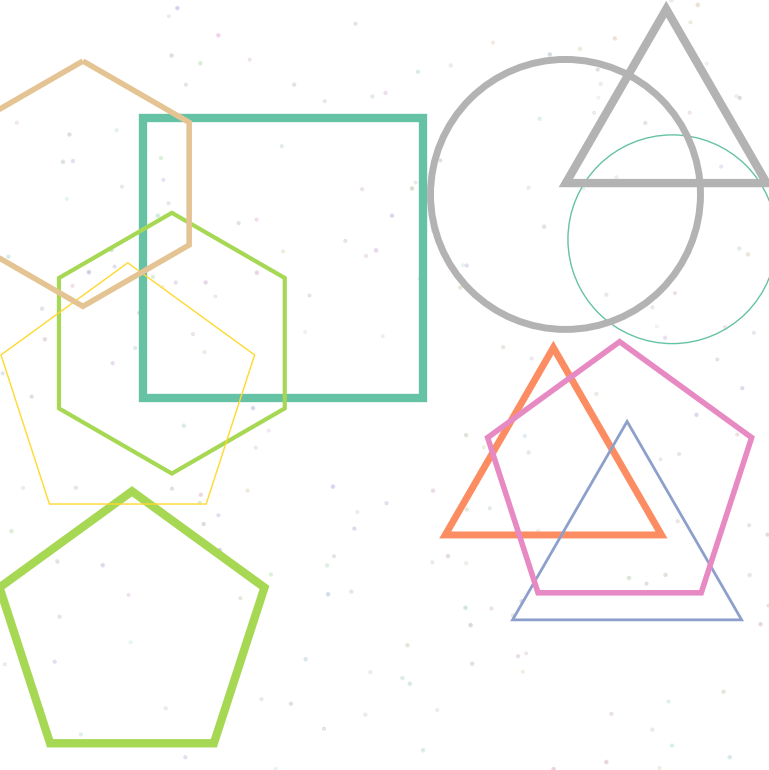[{"shape": "circle", "thickness": 0.5, "radius": 0.68, "center": [0.873, 0.689]}, {"shape": "square", "thickness": 3, "radius": 0.91, "center": [0.367, 0.665]}, {"shape": "triangle", "thickness": 2.5, "radius": 0.81, "center": [0.719, 0.386]}, {"shape": "triangle", "thickness": 1, "radius": 0.86, "center": [0.814, 0.281]}, {"shape": "pentagon", "thickness": 2, "radius": 0.9, "center": [0.805, 0.376]}, {"shape": "pentagon", "thickness": 3, "radius": 0.9, "center": [0.171, 0.181]}, {"shape": "hexagon", "thickness": 1.5, "radius": 0.85, "center": [0.223, 0.554]}, {"shape": "pentagon", "thickness": 0.5, "radius": 0.87, "center": [0.166, 0.486]}, {"shape": "hexagon", "thickness": 2, "radius": 0.8, "center": [0.108, 0.761]}, {"shape": "triangle", "thickness": 3, "radius": 0.75, "center": [0.865, 0.838]}, {"shape": "circle", "thickness": 2.5, "radius": 0.88, "center": [0.734, 0.747]}]